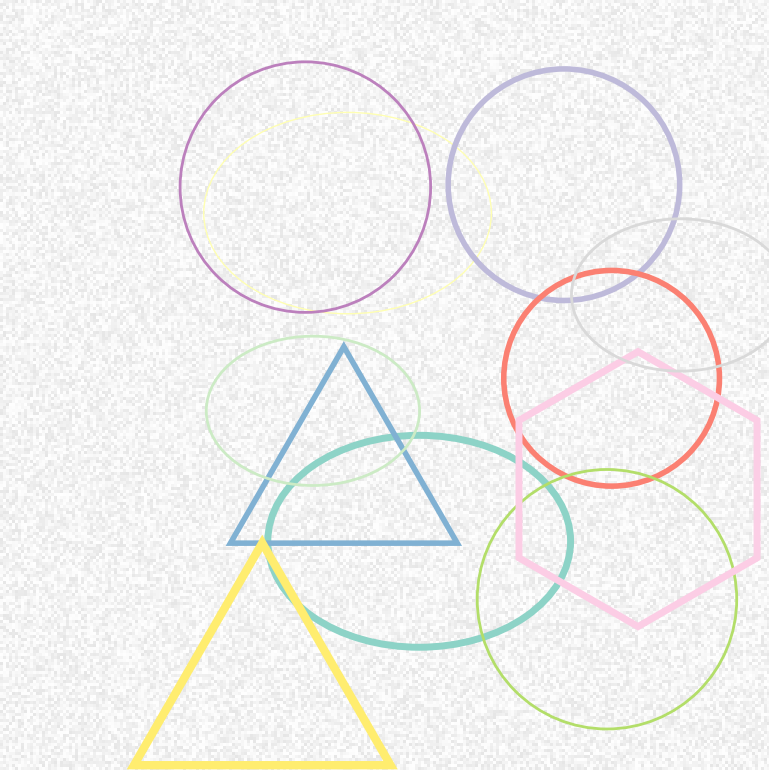[{"shape": "oval", "thickness": 2.5, "radius": 0.98, "center": [0.544, 0.297]}, {"shape": "oval", "thickness": 0.5, "radius": 0.93, "center": [0.451, 0.723]}, {"shape": "circle", "thickness": 2, "radius": 0.75, "center": [0.732, 0.76]}, {"shape": "circle", "thickness": 2, "radius": 0.7, "center": [0.794, 0.509]}, {"shape": "triangle", "thickness": 2, "radius": 0.85, "center": [0.447, 0.38]}, {"shape": "circle", "thickness": 1, "radius": 0.84, "center": [0.788, 0.222]}, {"shape": "hexagon", "thickness": 2.5, "radius": 0.89, "center": [0.829, 0.365]}, {"shape": "oval", "thickness": 1, "radius": 0.71, "center": [0.883, 0.617]}, {"shape": "circle", "thickness": 1, "radius": 0.81, "center": [0.397, 0.757]}, {"shape": "oval", "thickness": 1, "radius": 0.69, "center": [0.406, 0.466]}, {"shape": "triangle", "thickness": 3, "radius": 0.96, "center": [0.341, 0.102]}]